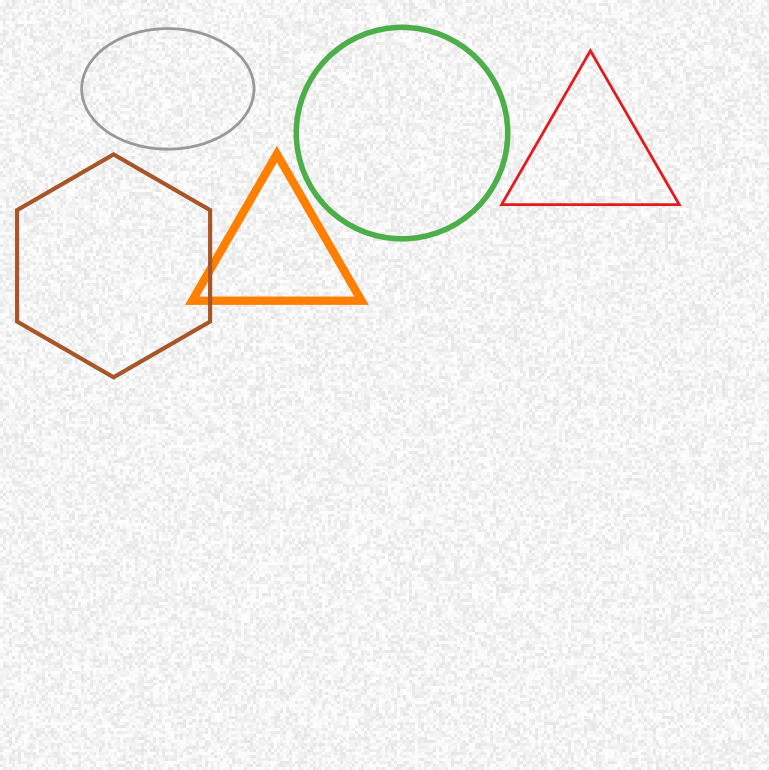[{"shape": "triangle", "thickness": 1, "radius": 0.67, "center": [0.767, 0.801]}, {"shape": "circle", "thickness": 2, "radius": 0.69, "center": [0.522, 0.827]}, {"shape": "triangle", "thickness": 3, "radius": 0.63, "center": [0.36, 0.673]}, {"shape": "hexagon", "thickness": 1.5, "radius": 0.72, "center": [0.148, 0.655]}, {"shape": "oval", "thickness": 1, "radius": 0.56, "center": [0.218, 0.885]}]